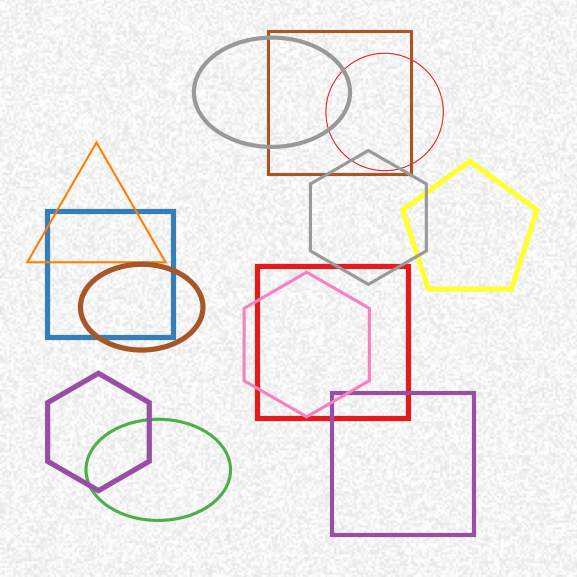[{"shape": "square", "thickness": 2.5, "radius": 0.66, "center": [0.576, 0.407]}, {"shape": "circle", "thickness": 0.5, "radius": 0.51, "center": [0.666, 0.805]}, {"shape": "square", "thickness": 2.5, "radius": 0.55, "center": [0.19, 0.525]}, {"shape": "oval", "thickness": 1.5, "radius": 0.63, "center": [0.274, 0.186]}, {"shape": "hexagon", "thickness": 2.5, "radius": 0.51, "center": [0.17, 0.251]}, {"shape": "square", "thickness": 2, "radius": 0.61, "center": [0.697, 0.196]}, {"shape": "triangle", "thickness": 1, "radius": 0.69, "center": [0.167, 0.614]}, {"shape": "pentagon", "thickness": 2.5, "radius": 0.61, "center": [0.814, 0.598]}, {"shape": "oval", "thickness": 2.5, "radius": 0.53, "center": [0.245, 0.467]}, {"shape": "square", "thickness": 1.5, "radius": 0.62, "center": [0.588, 0.822]}, {"shape": "hexagon", "thickness": 1.5, "radius": 0.63, "center": [0.531, 0.403]}, {"shape": "oval", "thickness": 2, "radius": 0.68, "center": [0.471, 0.839]}, {"shape": "hexagon", "thickness": 1.5, "radius": 0.58, "center": [0.638, 0.623]}]